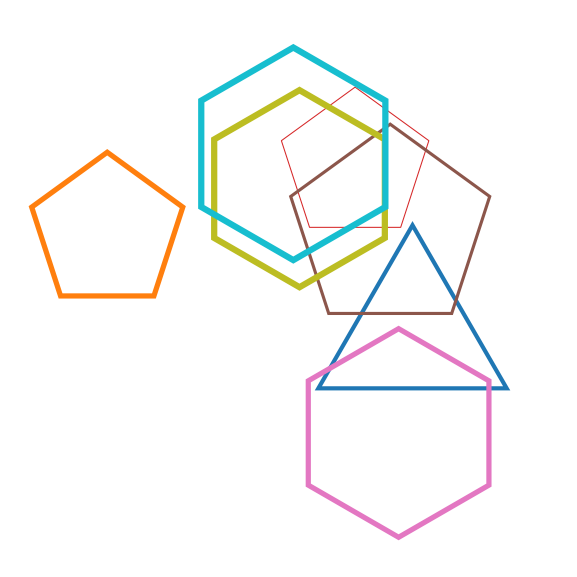[{"shape": "triangle", "thickness": 2, "radius": 0.94, "center": [0.714, 0.421]}, {"shape": "pentagon", "thickness": 2.5, "radius": 0.69, "center": [0.186, 0.598]}, {"shape": "pentagon", "thickness": 0.5, "radius": 0.67, "center": [0.615, 0.714]}, {"shape": "pentagon", "thickness": 1.5, "radius": 0.91, "center": [0.676, 0.603]}, {"shape": "hexagon", "thickness": 2.5, "radius": 0.9, "center": [0.69, 0.249]}, {"shape": "hexagon", "thickness": 3, "radius": 0.85, "center": [0.519, 0.672]}, {"shape": "hexagon", "thickness": 3, "radius": 0.92, "center": [0.508, 0.733]}]